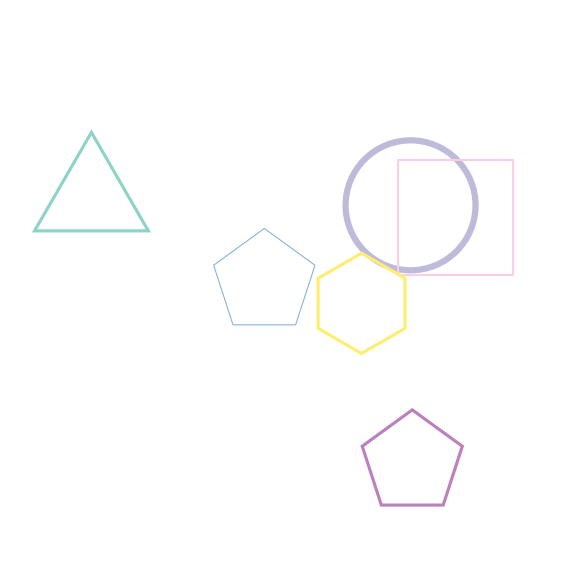[{"shape": "triangle", "thickness": 1.5, "radius": 0.57, "center": [0.158, 0.656]}, {"shape": "circle", "thickness": 3, "radius": 0.56, "center": [0.711, 0.644]}, {"shape": "pentagon", "thickness": 0.5, "radius": 0.46, "center": [0.458, 0.511]}, {"shape": "square", "thickness": 1, "radius": 0.5, "center": [0.789, 0.622]}, {"shape": "pentagon", "thickness": 1.5, "radius": 0.46, "center": [0.714, 0.198]}, {"shape": "hexagon", "thickness": 1.5, "radius": 0.43, "center": [0.626, 0.474]}]